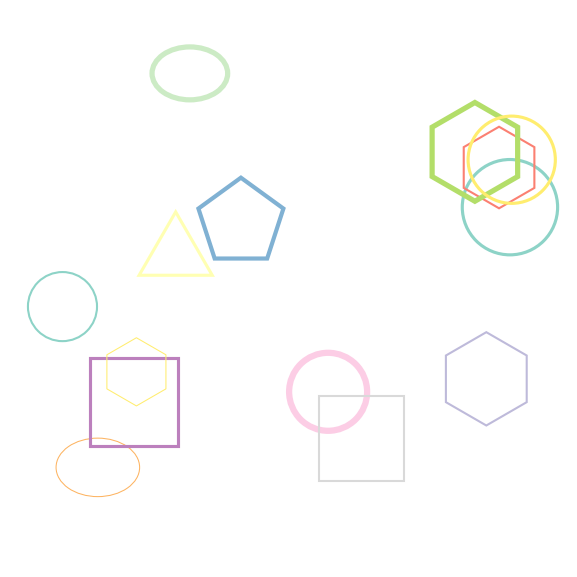[{"shape": "circle", "thickness": 1.5, "radius": 0.41, "center": [0.883, 0.64]}, {"shape": "circle", "thickness": 1, "radius": 0.3, "center": [0.108, 0.468]}, {"shape": "triangle", "thickness": 1.5, "radius": 0.37, "center": [0.304, 0.559]}, {"shape": "hexagon", "thickness": 1, "radius": 0.4, "center": [0.842, 0.343]}, {"shape": "hexagon", "thickness": 1, "radius": 0.35, "center": [0.864, 0.709]}, {"shape": "pentagon", "thickness": 2, "radius": 0.39, "center": [0.417, 0.614]}, {"shape": "oval", "thickness": 0.5, "radius": 0.36, "center": [0.169, 0.19]}, {"shape": "hexagon", "thickness": 2.5, "radius": 0.43, "center": [0.822, 0.736]}, {"shape": "circle", "thickness": 3, "radius": 0.34, "center": [0.568, 0.321]}, {"shape": "square", "thickness": 1, "radius": 0.37, "center": [0.626, 0.24]}, {"shape": "square", "thickness": 1.5, "radius": 0.38, "center": [0.232, 0.303]}, {"shape": "oval", "thickness": 2.5, "radius": 0.33, "center": [0.329, 0.872]}, {"shape": "hexagon", "thickness": 0.5, "radius": 0.3, "center": [0.236, 0.355]}, {"shape": "circle", "thickness": 1.5, "radius": 0.38, "center": [0.886, 0.723]}]